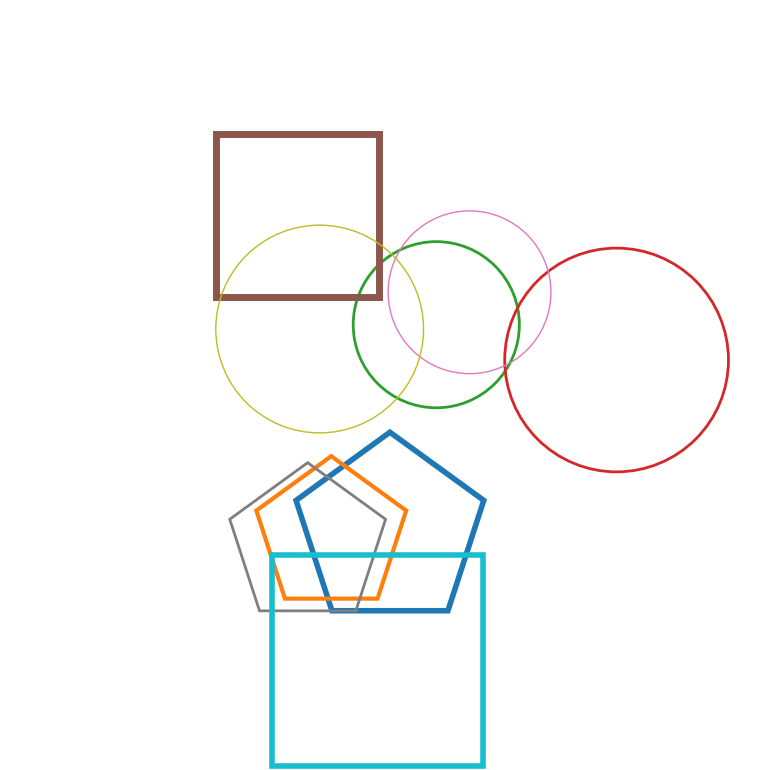[{"shape": "pentagon", "thickness": 2, "radius": 0.64, "center": [0.506, 0.311]}, {"shape": "pentagon", "thickness": 1.5, "radius": 0.51, "center": [0.43, 0.305]}, {"shape": "circle", "thickness": 1, "radius": 0.54, "center": [0.567, 0.578]}, {"shape": "circle", "thickness": 1, "radius": 0.73, "center": [0.801, 0.532]}, {"shape": "square", "thickness": 2.5, "radius": 0.53, "center": [0.387, 0.721]}, {"shape": "circle", "thickness": 0.5, "radius": 0.53, "center": [0.61, 0.62]}, {"shape": "pentagon", "thickness": 1, "radius": 0.53, "center": [0.4, 0.293]}, {"shape": "circle", "thickness": 0.5, "radius": 0.67, "center": [0.415, 0.573]}, {"shape": "square", "thickness": 2, "radius": 0.69, "center": [0.49, 0.143]}]